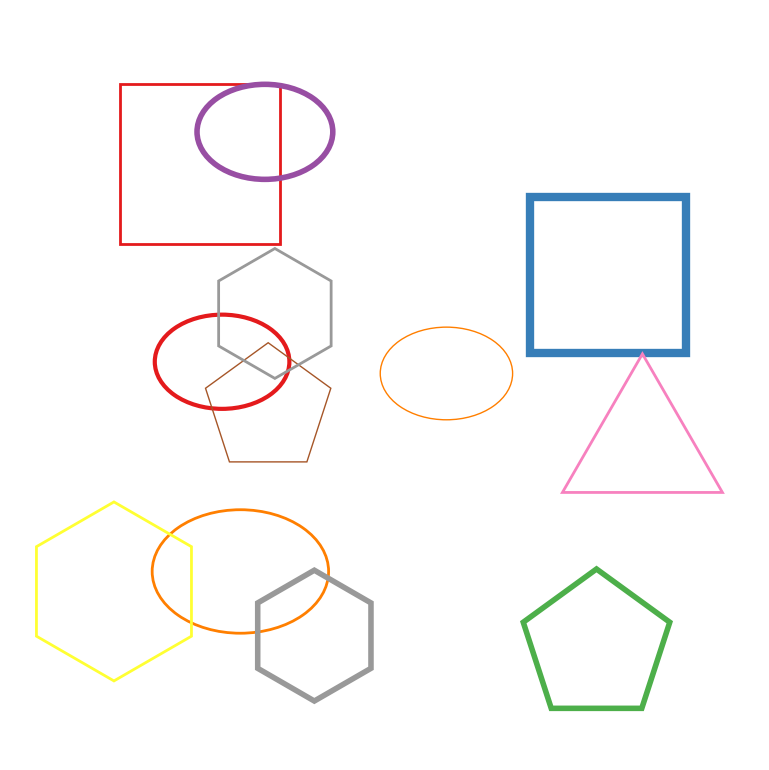[{"shape": "oval", "thickness": 1.5, "radius": 0.44, "center": [0.288, 0.53]}, {"shape": "square", "thickness": 1, "radius": 0.52, "center": [0.26, 0.787]}, {"shape": "square", "thickness": 3, "radius": 0.51, "center": [0.789, 0.643]}, {"shape": "pentagon", "thickness": 2, "radius": 0.5, "center": [0.775, 0.161]}, {"shape": "oval", "thickness": 2, "radius": 0.44, "center": [0.344, 0.829]}, {"shape": "oval", "thickness": 0.5, "radius": 0.43, "center": [0.58, 0.515]}, {"shape": "oval", "thickness": 1, "radius": 0.57, "center": [0.312, 0.258]}, {"shape": "hexagon", "thickness": 1, "radius": 0.58, "center": [0.148, 0.232]}, {"shape": "pentagon", "thickness": 0.5, "radius": 0.43, "center": [0.348, 0.469]}, {"shape": "triangle", "thickness": 1, "radius": 0.6, "center": [0.834, 0.42]}, {"shape": "hexagon", "thickness": 1, "radius": 0.42, "center": [0.357, 0.593]}, {"shape": "hexagon", "thickness": 2, "radius": 0.42, "center": [0.408, 0.175]}]